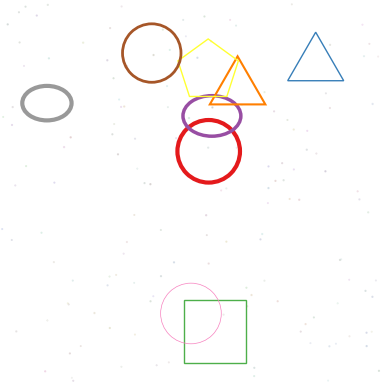[{"shape": "circle", "thickness": 3, "radius": 0.41, "center": [0.542, 0.607]}, {"shape": "triangle", "thickness": 1, "radius": 0.42, "center": [0.82, 0.832]}, {"shape": "square", "thickness": 1, "radius": 0.41, "center": [0.559, 0.139]}, {"shape": "oval", "thickness": 2.5, "radius": 0.38, "center": [0.55, 0.699]}, {"shape": "triangle", "thickness": 1.5, "radius": 0.42, "center": [0.617, 0.77]}, {"shape": "pentagon", "thickness": 1, "radius": 0.41, "center": [0.541, 0.816]}, {"shape": "circle", "thickness": 2, "radius": 0.38, "center": [0.394, 0.862]}, {"shape": "circle", "thickness": 0.5, "radius": 0.39, "center": [0.496, 0.186]}, {"shape": "oval", "thickness": 3, "radius": 0.32, "center": [0.122, 0.732]}]